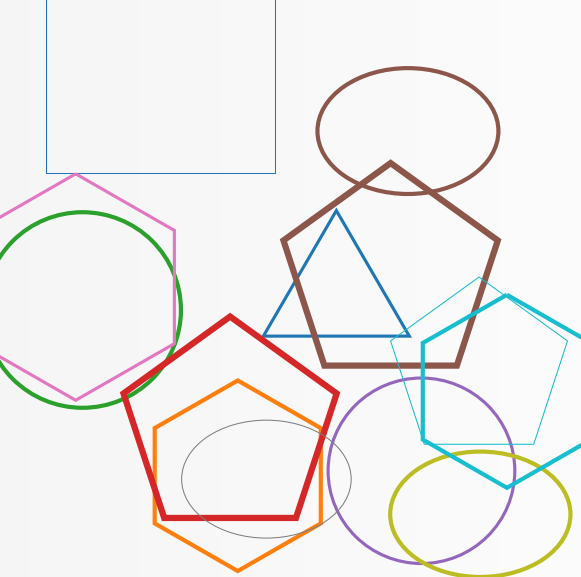[{"shape": "triangle", "thickness": 1.5, "radius": 0.72, "center": [0.579, 0.49]}, {"shape": "square", "thickness": 0.5, "radius": 0.98, "center": [0.276, 0.896]}, {"shape": "hexagon", "thickness": 2, "radius": 0.82, "center": [0.409, 0.175]}, {"shape": "circle", "thickness": 2, "radius": 0.85, "center": [0.142, 0.462]}, {"shape": "pentagon", "thickness": 3, "radius": 0.96, "center": [0.396, 0.258]}, {"shape": "circle", "thickness": 1.5, "radius": 0.8, "center": [0.725, 0.184]}, {"shape": "pentagon", "thickness": 3, "radius": 0.97, "center": [0.672, 0.523]}, {"shape": "oval", "thickness": 2, "radius": 0.78, "center": [0.702, 0.772]}, {"shape": "hexagon", "thickness": 1.5, "radius": 0.98, "center": [0.13, 0.502]}, {"shape": "oval", "thickness": 0.5, "radius": 0.73, "center": [0.458, 0.169]}, {"shape": "oval", "thickness": 2, "radius": 0.78, "center": [0.826, 0.109]}, {"shape": "hexagon", "thickness": 2, "radius": 0.84, "center": [0.872, 0.322]}, {"shape": "pentagon", "thickness": 0.5, "radius": 0.8, "center": [0.824, 0.359]}]